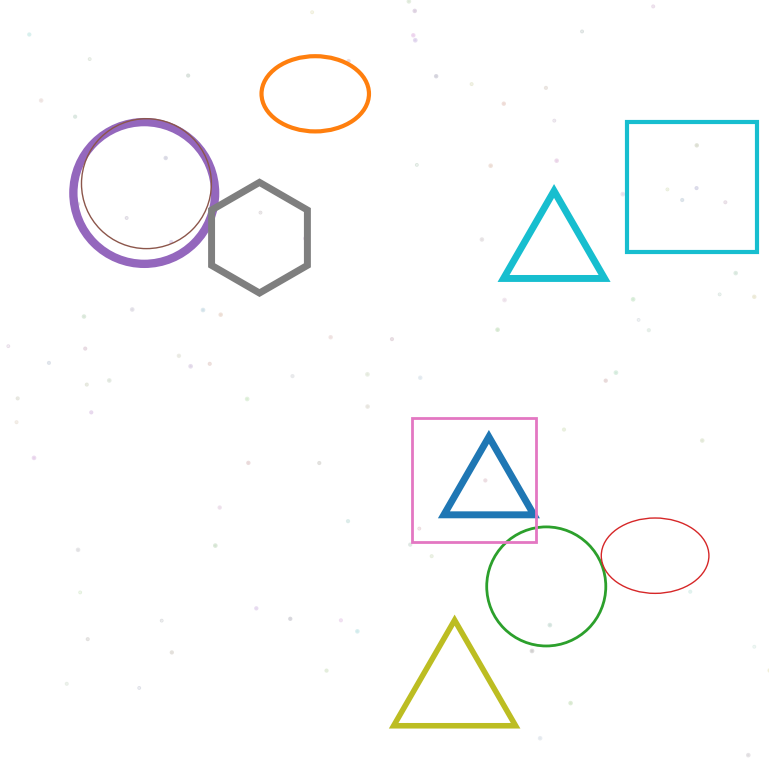[{"shape": "triangle", "thickness": 2.5, "radius": 0.34, "center": [0.635, 0.365]}, {"shape": "oval", "thickness": 1.5, "radius": 0.35, "center": [0.409, 0.878]}, {"shape": "circle", "thickness": 1, "radius": 0.39, "center": [0.709, 0.238]}, {"shape": "oval", "thickness": 0.5, "radius": 0.35, "center": [0.851, 0.278]}, {"shape": "circle", "thickness": 3, "radius": 0.46, "center": [0.187, 0.749]}, {"shape": "circle", "thickness": 0.5, "radius": 0.42, "center": [0.19, 0.761]}, {"shape": "square", "thickness": 1, "radius": 0.4, "center": [0.616, 0.377]}, {"shape": "hexagon", "thickness": 2.5, "radius": 0.36, "center": [0.337, 0.691]}, {"shape": "triangle", "thickness": 2, "radius": 0.46, "center": [0.59, 0.103]}, {"shape": "square", "thickness": 1.5, "radius": 0.42, "center": [0.899, 0.757]}, {"shape": "triangle", "thickness": 2.5, "radius": 0.38, "center": [0.72, 0.676]}]